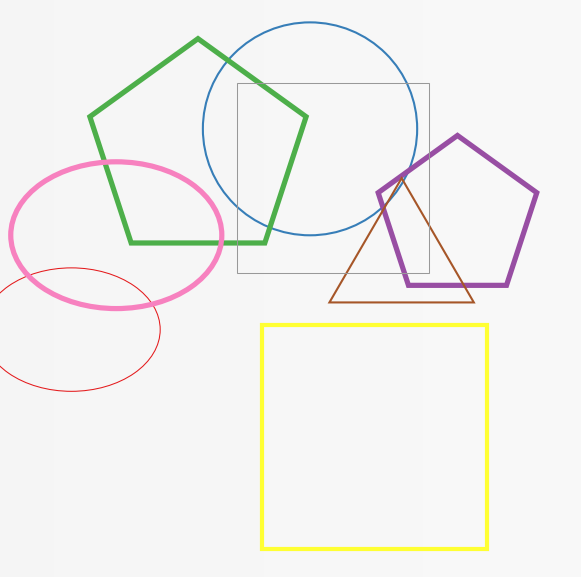[{"shape": "oval", "thickness": 0.5, "radius": 0.76, "center": [0.123, 0.428]}, {"shape": "circle", "thickness": 1, "radius": 0.92, "center": [0.533, 0.776]}, {"shape": "pentagon", "thickness": 2.5, "radius": 0.98, "center": [0.341, 0.737]}, {"shape": "pentagon", "thickness": 2.5, "radius": 0.72, "center": [0.787, 0.621]}, {"shape": "square", "thickness": 2, "radius": 0.97, "center": [0.644, 0.243]}, {"shape": "triangle", "thickness": 1, "radius": 0.72, "center": [0.691, 0.547]}, {"shape": "oval", "thickness": 2.5, "radius": 0.91, "center": [0.2, 0.592]}, {"shape": "square", "thickness": 0.5, "radius": 0.82, "center": [0.573, 0.691]}]